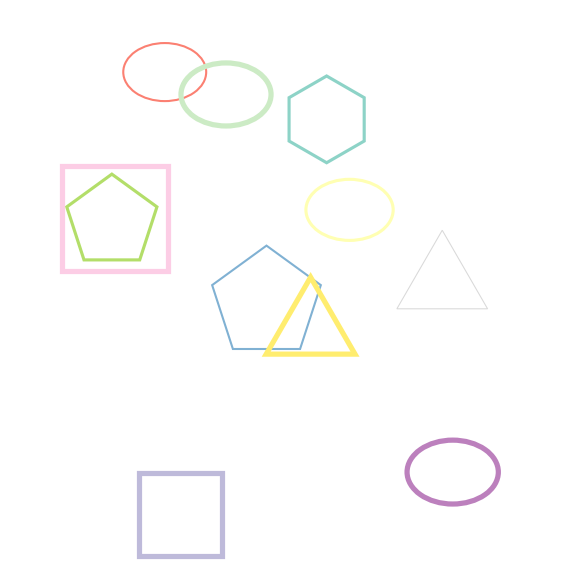[{"shape": "hexagon", "thickness": 1.5, "radius": 0.38, "center": [0.566, 0.792]}, {"shape": "oval", "thickness": 1.5, "radius": 0.38, "center": [0.605, 0.636]}, {"shape": "square", "thickness": 2.5, "radius": 0.36, "center": [0.313, 0.109]}, {"shape": "oval", "thickness": 1, "radius": 0.36, "center": [0.285, 0.874]}, {"shape": "pentagon", "thickness": 1, "radius": 0.49, "center": [0.461, 0.475]}, {"shape": "pentagon", "thickness": 1.5, "radius": 0.41, "center": [0.194, 0.616]}, {"shape": "square", "thickness": 2.5, "radius": 0.46, "center": [0.199, 0.621]}, {"shape": "triangle", "thickness": 0.5, "radius": 0.45, "center": [0.766, 0.51]}, {"shape": "oval", "thickness": 2.5, "radius": 0.4, "center": [0.784, 0.182]}, {"shape": "oval", "thickness": 2.5, "radius": 0.39, "center": [0.391, 0.836]}, {"shape": "triangle", "thickness": 2.5, "radius": 0.44, "center": [0.538, 0.43]}]